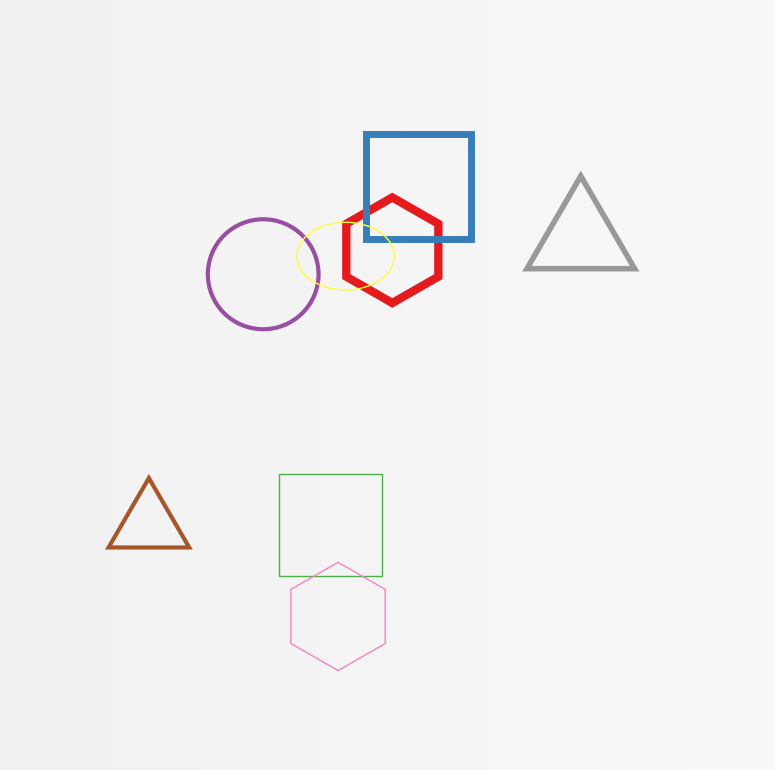[{"shape": "hexagon", "thickness": 3, "radius": 0.34, "center": [0.506, 0.675]}, {"shape": "square", "thickness": 2.5, "radius": 0.34, "center": [0.54, 0.758]}, {"shape": "square", "thickness": 0.5, "radius": 0.33, "center": [0.426, 0.318]}, {"shape": "circle", "thickness": 1.5, "radius": 0.36, "center": [0.34, 0.644]}, {"shape": "oval", "thickness": 0.5, "radius": 0.31, "center": [0.446, 0.667]}, {"shape": "triangle", "thickness": 1.5, "radius": 0.3, "center": [0.192, 0.319]}, {"shape": "hexagon", "thickness": 0.5, "radius": 0.35, "center": [0.436, 0.199]}, {"shape": "triangle", "thickness": 2, "radius": 0.4, "center": [0.749, 0.691]}]